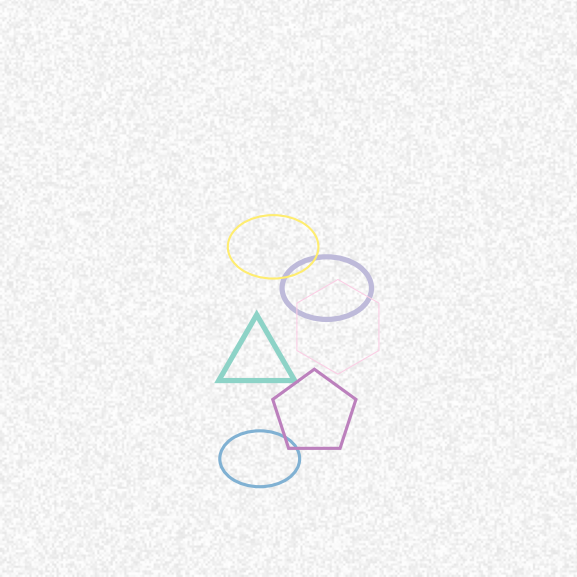[{"shape": "triangle", "thickness": 2.5, "radius": 0.38, "center": [0.445, 0.378]}, {"shape": "oval", "thickness": 2.5, "radius": 0.39, "center": [0.566, 0.5]}, {"shape": "oval", "thickness": 1.5, "radius": 0.35, "center": [0.45, 0.205]}, {"shape": "hexagon", "thickness": 0.5, "radius": 0.41, "center": [0.585, 0.433]}, {"shape": "pentagon", "thickness": 1.5, "radius": 0.38, "center": [0.544, 0.284]}, {"shape": "oval", "thickness": 1, "radius": 0.39, "center": [0.473, 0.572]}]